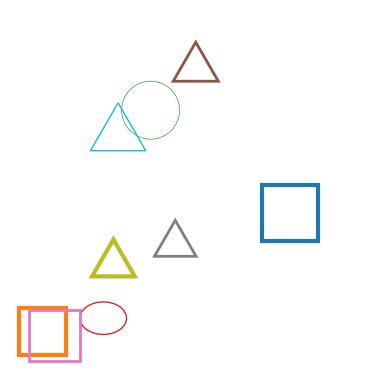[{"shape": "square", "thickness": 3, "radius": 0.36, "center": [0.753, 0.446]}, {"shape": "square", "thickness": 3, "radius": 0.31, "center": [0.11, 0.138]}, {"shape": "circle", "thickness": 0.5, "radius": 0.38, "center": [0.391, 0.714]}, {"shape": "oval", "thickness": 1, "radius": 0.3, "center": [0.268, 0.173]}, {"shape": "triangle", "thickness": 2, "radius": 0.34, "center": [0.508, 0.823]}, {"shape": "square", "thickness": 2, "radius": 0.33, "center": [0.141, 0.129]}, {"shape": "triangle", "thickness": 2, "radius": 0.31, "center": [0.455, 0.366]}, {"shape": "triangle", "thickness": 3, "radius": 0.32, "center": [0.295, 0.314]}, {"shape": "triangle", "thickness": 1, "radius": 0.41, "center": [0.307, 0.65]}]